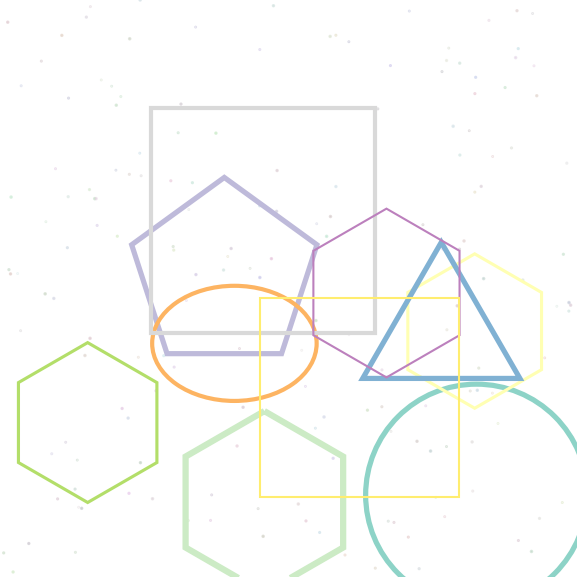[{"shape": "circle", "thickness": 2.5, "radius": 0.96, "center": [0.825, 0.142]}, {"shape": "hexagon", "thickness": 1.5, "radius": 0.67, "center": [0.822, 0.426]}, {"shape": "pentagon", "thickness": 2.5, "radius": 0.84, "center": [0.388, 0.523]}, {"shape": "triangle", "thickness": 2.5, "radius": 0.79, "center": [0.764, 0.422]}, {"shape": "oval", "thickness": 2, "radius": 0.71, "center": [0.406, 0.405]}, {"shape": "hexagon", "thickness": 1.5, "radius": 0.69, "center": [0.152, 0.267]}, {"shape": "square", "thickness": 2, "radius": 0.97, "center": [0.456, 0.617]}, {"shape": "hexagon", "thickness": 1, "radius": 0.73, "center": [0.669, 0.492]}, {"shape": "hexagon", "thickness": 3, "radius": 0.79, "center": [0.458, 0.13]}, {"shape": "square", "thickness": 1, "radius": 0.86, "center": [0.623, 0.31]}]